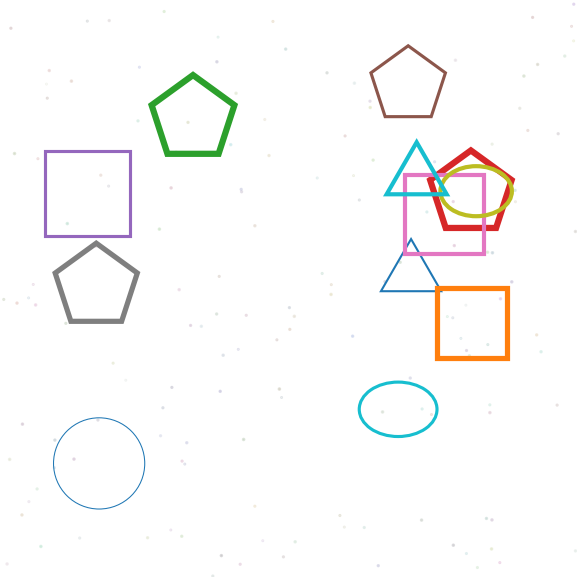[{"shape": "circle", "thickness": 0.5, "radius": 0.39, "center": [0.172, 0.197]}, {"shape": "triangle", "thickness": 1, "radius": 0.3, "center": [0.712, 0.525]}, {"shape": "square", "thickness": 2.5, "radius": 0.31, "center": [0.817, 0.44]}, {"shape": "pentagon", "thickness": 3, "radius": 0.38, "center": [0.334, 0.794]}, {"shape": "pentagon", "thickness": 3, "radius": 0.37, "center": [0.815, 0.664]}, {"shape": "square", "thickness": 1.5, "radius": 0.37, "center": [0.151, 0.665]}, {"shape": "pentagon", "thickness": 1.5, "radius": 0.34, "center": [0.707, 0.852]}, {"shape": "square", "thickness": 2, "radius": 0.34, "center": [0.769, 0.627]}, {"shape": "pentagon", "thickness": 2.5, "radius": 0.37, "center": [0.167, 0.503]}, {"shape": "oval", "thickness": 2, "radius": 0.31, "center": [0.824, 0.668]}, {"shape": "triangle", "thickness": 2, "radius": 0.3, "center": [0.721, 0.693]}, {"shape": "oval", "thickness": 1.5, "radius": 0.34, "center": [0.689, 0.29]}]